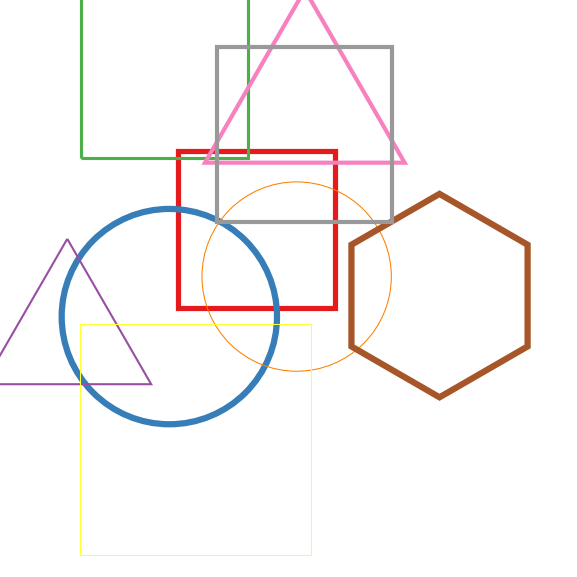[{"shape": "square", "thickness": 2.5, "radius": 0.68, "center": [0.444, 0.602]}, {"shape": "circle", "thickness": 3, "radius": 0.93, "center": [0.293, 0.451]}, {"shape": "square", "thickness": 1.5, "radius": 0.72, "center": [0.284, 0.871]}, {"shape": "triangle", "thickness": 1, "radius": 0.84, "center": [0.116, 0.418]}, {"shape": "circle", "thickness": 0.5, "radius": 0.82, "center": [0.514, 0.52]}, {"shape": "square", "thickness": 0.5, "radius": 1.0, "center": [0.338, 0.238]}, {"shape": "hexagon", "thickness": 3, "radius": 0.88, "center": [0.761, 0.487]}, {"shape": "triangle", "thickness": 2, "radius": 1.0, "center": [0.528, 0.817]}, {"shape": "square", "thickness": 2, "radius": 0.76, "center": [0.528, 0.767]}]